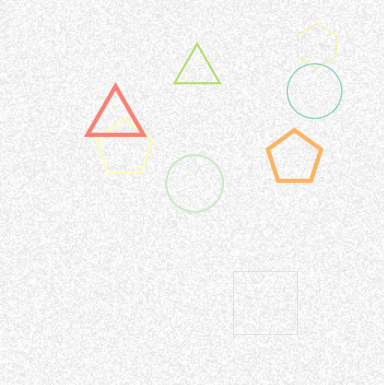[{"shape": "circle", "thickness": 1, "radius": 0.35, "center": [0.817, 0.763]}, {"shape": "pentagon", "thickness": 1.5, "radius": 0.38, "center": [0.323, 0.615]}, {"shape": "triangle", "thickness": 3, "radius": 0.42, "center": [0.3, 0.692]}, {"shape": "pentagon", "thickness": 3, "radius": 0.36, "center": [0.765, 0.589]}, {"shape": "triangle", "thickness": 1.5, "radius": 0.34, "center": [0.512, 0.818]}, {"shape": "square", "thickness": 0.5, "radius": 0.41, "center": [0.689, 0.215]}, {"shape": "circle", "thickness": 1.5, "radius": 0.37, "center": [0.506, 0.523]}, {"shape": "hexagon", "thickness": 0.5, "radius": 0.29, "center": [0.823, 0.881]}]